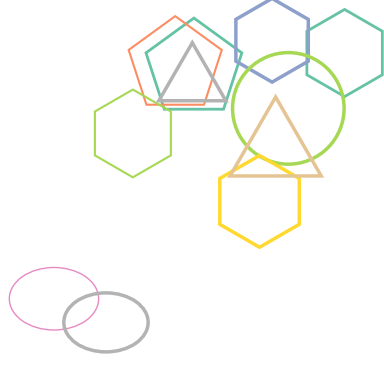[{"shape": "pentagon", "thickness": 2, "radius": 0.65, "center": [0.504, 0.822]}, {"shape": "hexagon", "thickness": 2, "radius": 0.57, "center": [0.895, 0.862]}, {"shape": "pentagon", "thickness": 1.5, "radius": 0.64, "center": [0.455, 0.831]}, {"shape": "hexagon", "thickness": 2.5, "radius": 0.54, "center": [0.707, 0.895]}, {"shape": "oval", "thickness": 1, "radius": 0.58, "center": [0.14, 0.224]}, {"shape": "circle", "thickness": 2.5, "radius": 0.72, "center": [0.749, 0.718]}, {"shape": "hexagon", "thickness": 1.5, "radius": 0.57, "center": [0.345, 0.653]}, {"shape": "hexagon", "thickness": 2.5, "radius": 0.6, "center": [0.674, 0.477]}, {"shape": "triangle", "thickness": 2.5, "radius": 0.68, "center": [0.716, 0.611]}, {"shape": "oval", "thickness": 2.5, "radius": 0.55, "center": [0.275, 0.163]}, {"shape": "triangle", "thickness": 2.5, "radius": 0.5, "center": [0.5, 0.789]}]